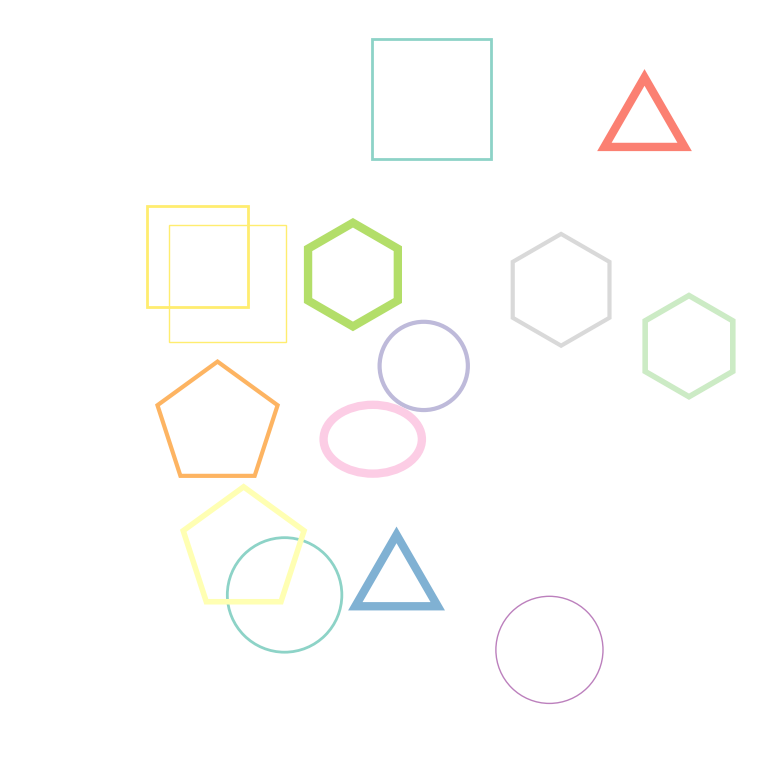[{"shape": "circle", "thickness": 1, "radius": 0.37, "center": [0.37, 0.227]}, {"shape": "square", "thickness": 1, "radius": 0.39, "center": [0.56, 0.871]}, {"shape": "pentagon", "thickness": 2, "radius": 0.41, "center": [0.316, 0.285]}, {"shape": "circle", "thickness": 1.5, "radius": 0.29, "center": [0.55, 0.525]}, {"shape": "triangle", "thickness": 3, "radius": 0.3, "center": [0.837, 0.839]}, {"shape": "triangle", "thickness": 3, "radius": 0.31, "center": [0.515, 0.244]}, {"shape": "pentagon", "thickness": 1.5, "radius": 0.41, "center": [0.283, 0.448]}, {"shape": "hexagon", "thickness": 3, "radius": 0.34, "center": [0.458, 0.643]}, {"shape": "oval", "thickness": 3, "radius": 0.32, "center": [0.484, 0.43]}, {"shape": "hexagon", "thickness": 1.5, "radius": 0.36, "center": [0.729, 0.624]}, {"shape": "circle", "thickness": 0.5, "radius": 0.35, "center": [0.714, 0.156]}, {"shape": "hexagon", "thickness": 2, "radius": 0.33, "center": [0.895, 0.55]}, {"shape": "square", "thickness": 1, "radius": 0.33, "center": [0.256, 0.667]}, {"shape": "square", "thickness": 0.5, "radius": 0.38, "center": [0.296, 0.631]}]